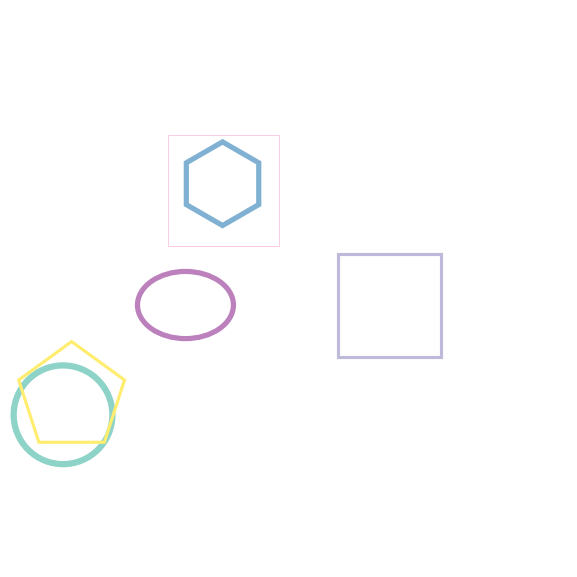[{"shape": "circle", "thickness": 3, "radius": 0.43, "center": [0.109, 0.281]}, {"shape": "square", "thickness": 1.5, "radius": 0.44, "center": [0.675, 0.47]}, {"shape": "hexagon", "thickness": 2.5, "radius": 0.36, "center": [0.385, 0.681]}, {"shape": "square", "thickness": 0.5, "radius": 0.48, "center": [0.387, 0.669]}, {"shape": "oval", "thickness": 2.5, "radius": 0.42, "center": [0.321, 0.471]}, {"shape": "pentagon", "thickness": 1.5, "radius": 0.48, "center": [0.124, 0.311]}]